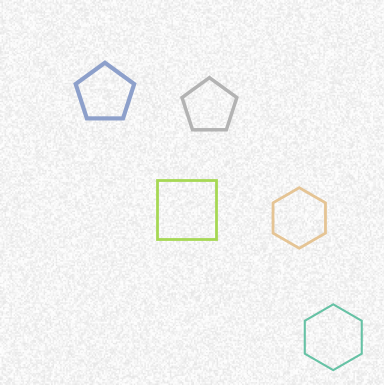[{"shape": "hexagon", "thickness": 1.5, "radius": 0.43, "center": [0.866, 0.124]}, {"shape": "pentagon", "thickness": 3, "radius": 0.4, "center": [0.273, 0.757]}, {"shape": "square", "thickness": 2, "radius": 0.38, "center": [0.484, 0.456]}, {"shape": "hexagon", "thickness": 2, "radius": 0.39, "center": [0.777, 0.434]}, {"shape": "pentagon", "thickness": 2.5, "radius": 0.37, "center": [0.544, 0.723]}]